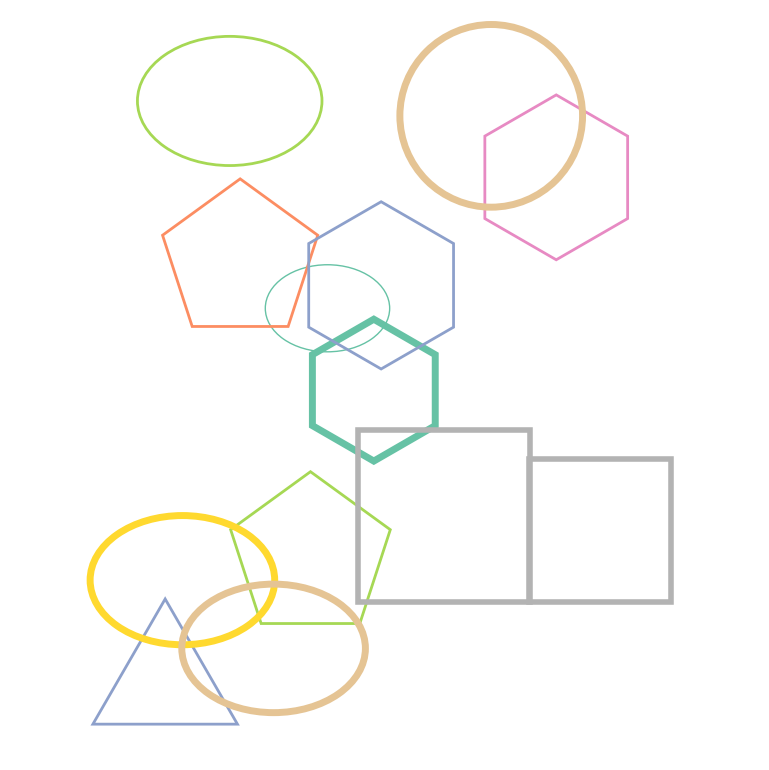[{"shape": "hexagon", "thickness": 2.5, "radius": 0.46, "center": [0.485, 0.493]}, {"shape": "oval", "thickness": 0.5, "radius": 0.4, "center": [0.425, 0.6]}, {"shape": "pentagon", "thickness": 1, "radius": 0.53, "center": [0.312, 0.662]}, {"shape": "triangle", "thickness": 1, "radius": 0.54, "center": [0.215, 0.114]}, {"shape": "hexagon", "thickness": 1, "radius": 0.54, "center": [0.495, 0.629]}, {"shape": "hexagon", "thickness": 1, "radius": 0.54, "center": [0.722, 0.77]}, {"shape": "oval", "thickness": 1, "radius": 0.6, "center": [0.298, 0.869]}, {"shape": "pentagon", "thickness": 1, "radius": 0.54, "center": [0.403, 0.278]}, {"shape": "oval", "thickness": 2.5, "radius": 0.6, "center": [0.237, 0.247]}, {"shape": "oval", "thickness": 2.5, "radius": 0.6, "center": [0.355, 0.158]}, {"shape": "circle", "thickness": 2.5, "radius": 0.59, "center": [0.638, 0.85]}, {"shape": "square", "thickness": 2, "radius": 0.46, "center": [0.779, 0.311]}, {"shape": "square", "thickness": 2, "radius": 0.56, "center": [0.577, 0.33]}]